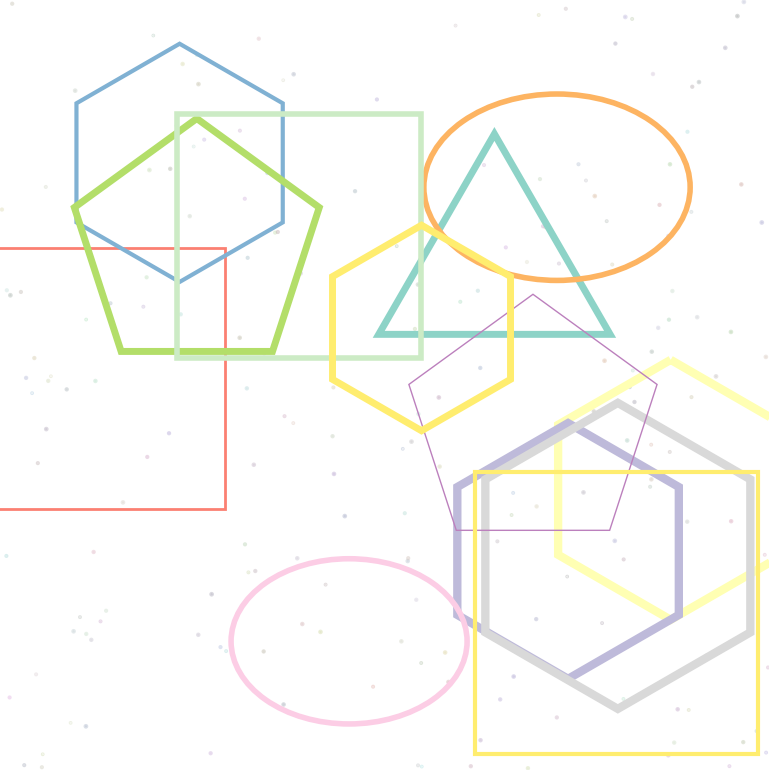[{"shape": "triangle", "thickness": 2.5, "radius": 0.87, "center": [0.642, 0.653]}, {"shape": "hexagon", "thickness": 3, "radius": 0.84, "center": [0.871, 0.364]}, {"shape": "hexagon", "thickness": 3, "radius": 0.83, "center": [0.738, 0.284]}, {"shape": "square", "thickness": 1, "radius": 0.85, "center": [0.123, 0.508]}, {"shape": "hexagon", "thickness": 1.5, "radius": 0.77, "center": [0.233, 0.789]}, {"shape": "oval", "thickness": 2, "radius": 0.86, "center": [0.723, 0.757]}, {"shape": "pentagon", "thickness": 2.5, "radius": 0.84, "center": [0.256, 0.679]}, {"shape": "oval", "thickness": 2, "radius": 0.77, "center": [0.453, 0.167]}, {"shape": "hexagon", "thickness": 3, "radius": 0.99, "center": [0.802, 0.278]}, {"shape": "pentagon", "thickness": 0.5, "radius": 0.85, "center": [0.692, 0.448]}, {"shape": "square", "thickness": 2, "radius": 0.79, "center": [0.389, 0.693]}, {"shape": "square", "thickness": 1.5, "radius": 0.92, "center": [0.801, 0.204]}, {"shape": "hexagon", "thickness": 2.5, "radius": 0.67, "center": [0.547, 0.574]}]